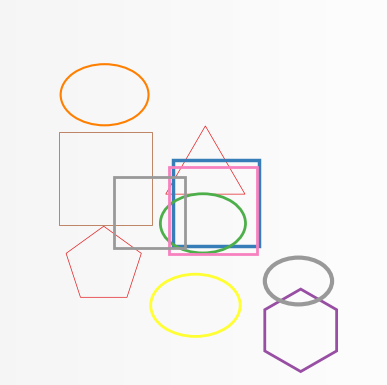[{"shape": "pentagon", "thickness": 0.5, "radius": 0.51, "center": [0.268, 0.31]}, {"shape": "triangle", "thickness": 0.5, "radius": 0.59, "center": [0.53, 0.555]}, {"shape": "square", "thickness": 2.5, "radius": 0.56, "center": [0.557, 0.472]}, {"shape": "oval", "thickness": 2, "radius": 0.55, "center": [0.524, 0.42]}, {"shape": "hexagon", "thickness": 2, "radius": 0.54, "center": [0.776, 0.142]}, {"shape": "oval", "thickness": 1.5, "radius": 0.57, "center": [0.27, 0.754]}, {"shape": "oval", "thickness": 2, "radius": 0.58, "center": [0.504, 0.207]}, {"shape": "square", "thickness": 0.5, "radius": 0.6, "center": [0.273, 0.536]}, {"shape": "square", "thickness": 2, "radius": 0.57, "center": [0.549, 0.454]}, {"shape": "oval", "thickness": 3, "radius": 0.43, "center": [0.77, 0.27]}, {"shape": "square", "thickness": 2, "radius": 0.46, "center": [0.385, 0.448]}]